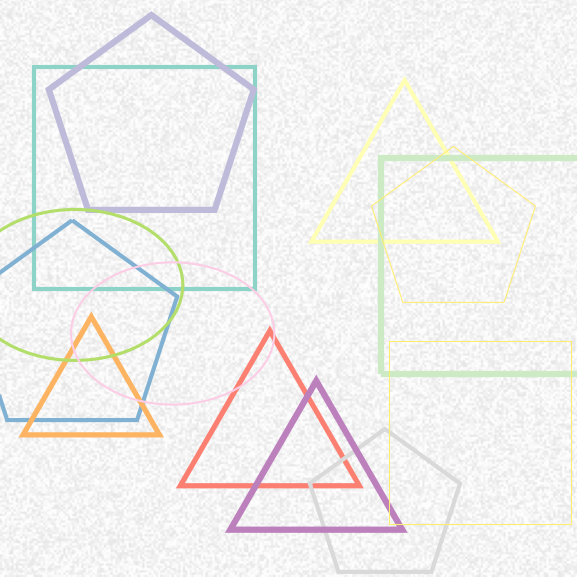[{"shape": "square", "thickness": 2, "radius": 0.96, "center": [0.25, 0.691]}, {"shape": "triangle", "thickness": 2, "radius": 0.93, "center": [0.701, 0.674]}, {"shape": "pentagon", "thickness": 3, "radius": 0.93, "center": [0.262, 0.787]}, {"shape": "triangle", "thickness": 2.5, "radius": 0.89, "center": [0.467, 0.247]}, {"shape": "pentagon", "thickness": 2, "radius": 0.96, "center": [0.125, 0.427]}, {"shape": "triangle", "thickness": 2.5, "radius": 0.68, "center": [0.158, 0.314]}, {"shape": "oval", "thickness": 1.5, "radius": 0.93, "center": [0.13, 0.506]}, {"shape": "oval", "thickness": 1, "radius": 0.88, "center": [0.299, 0.422]}, {"shape": "pentagon", "thickness": 2, "radius": 0.68, "center": [0.667, 0.12]}, {"shape": "triangle", "thickness": 3, "radius": 0.86, "center": [0.548, 0.168]}, {"shape": "square", "thickness": 3, "radius": 0.94, "center": [0.847, 0.539]}, {"shape": "pentagon", "thickness": 0.5, "radius": 0.75, "center": [0.785, 0.596]}, {"shape": "square", "thickness": 0.5, "radius": 0.79, "center": [0.831, 0.25]}]